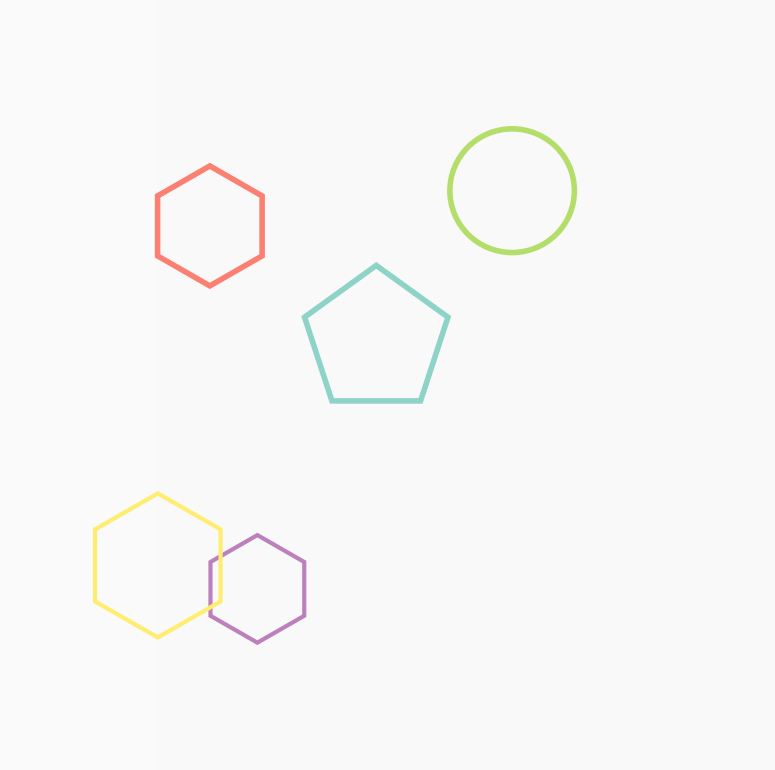[{"shape": "pentagon", "thickness": 2, "radius": 0.49, "center": [0.485, 0.558]}, {"shape": "hexagon", "thickness": 2, "radius": 0.39, "center": [0.271, 0.707]}, {"shape": "circle", "thickness": 2, "radius": 0.4, "center": [0.661, 0.752]}, {"shape": "hexagon", "thickness": 1.5, "radius": 0.35, "center": [0.332, 0.235]}, {"shape": "hexagon", "thickness": 1.5, "radius": 0.47, "center": [0.204, 0.266]}]